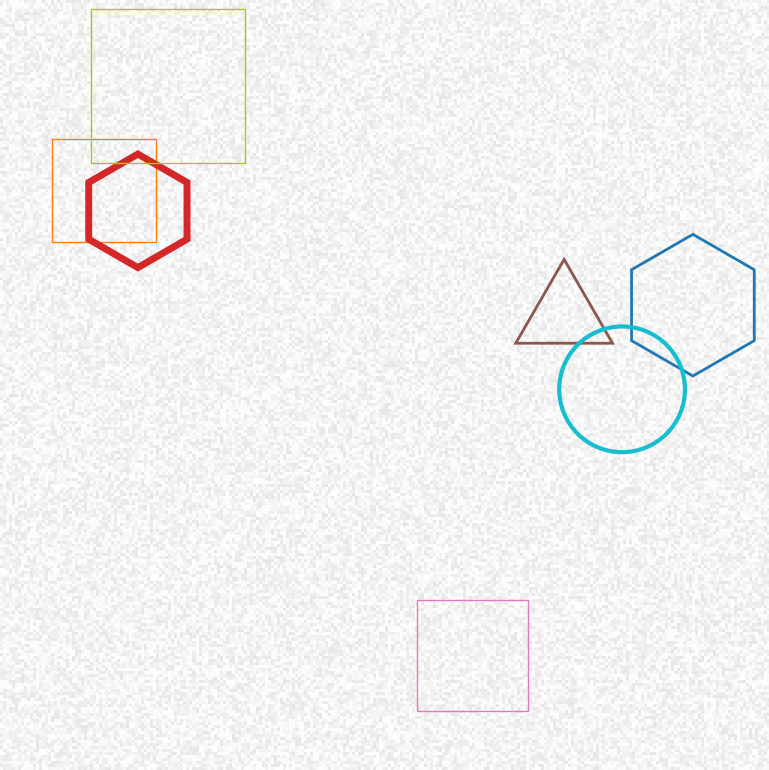[{"shape": "hexagon", "thickness": 1, "radius": 0.46, "center": [0.9, 0.604]}, {"shape": "square", "thickness": 0.5, "radius": 0.34, "center": [0.135, 0.753]}, {"shape": "hexagon", "thickness": 2.5, "radius": 0.37, "center": [0.179, 0.726]}, {"shape": "triangle", "thickness": 1, "radius": 0.36, "center": [0.733, 0.591]}, {"shape": "square", "thickness": 0.5, "radius": 0.36, "center": [0.614, 0.149]}, {"shape": "square", "thickness": 0.5, "radius": 0.5, "center": [0.218, 0.888]}, {"shape": "circle", "thickness": 1.5, "radius": 0.41, "center": [0.808, 0.494]}]